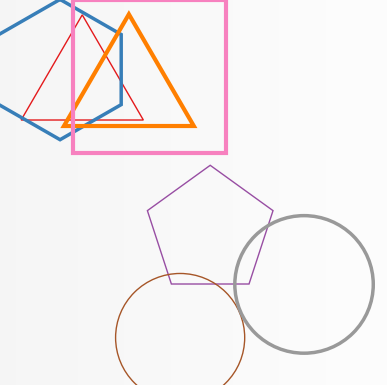[{"shape": "triangle", "thickness": 1, "radius": 0.91, "center": [0.212, 0.779]}, {"shape": "hexagon", "thickness": 2.5, "radius": 0.91, "center": [0.155, 0.819]}, {"shape": "pentagon", "thickness": 1, "radius": 0.85, "center": [0.542, 0.4]}, {"shape": "triangle", "thickness": 3, "radius": 0.97, "center": [0.333, 0.769]}, {"shape": "circle", "thickness": 1, "radius": 0.83, "center": [0.465, 0.123]}, {"shape": "square", "thickness": 3, "radius": 0.99, "center": [0.386, 0.801]}, {"shape": "circle", "thickness": 2.5, "radius": 0.89, "center": [0.785, 0.261]}]